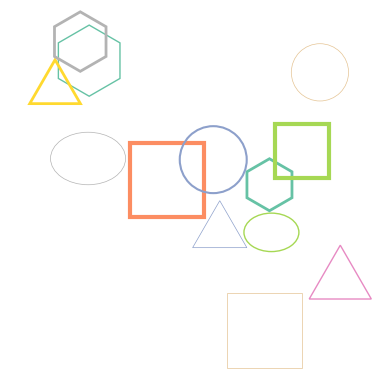[{"shape": "hexagon", "thickness": 1, "radius": 0.46, "center": [0.232, 0.842]}, {"shape": "hexagon", "thickness": 2, "radius": 0.34, "center": [0.7, 0.52]}, {"shape": "square", "thickness": 3, "radius": 0.48, "center": [0.433, 0.533]}, {"shape": "triangle", "thickness": 0.5, "radius": 0.41, "center": [0.571, 0.397]}, {"shape": "circle", "thickness": 1.5, "radius": 0.43, "center": [0.554, 0.585]}, {"shape": "triangle", "thickness": 1, "radius": 0.47, "center": [0.884, 0.27]}, {"shape": "square", "thickness": 3, "radius": 0.35, "center": [0.783, 0.608]}, {"shape": "oval", "thickness": 1, "radius": 0.36, "center": [0.705, 0.396]}, {"shape": "triangle", "thickness": 2, "radius": 0.38, "center": [0.143, 0.769]}, {"shape": "circle", "thickness": 0.5, "radius": 0.37, "center": [0.831, 0.812]}, {"shape": "square", "thickness": 0.5, "radius": 0.49, "center": [0.686, 0.142]}, {"shape": "oval", "thickness": 0.5, "radius": 0.49, "center": [0.229, 0.588]}, {"shape": "hexagon", "thickness": 2, "radius": 0.39, "center": [0.208, 0.892]}]